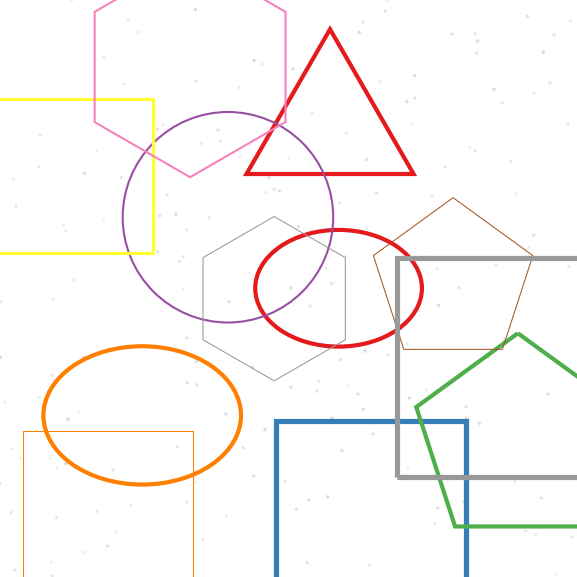[{"shape": "oval", "thickness": 2, "radius": 0.72, "center": [0.586, 0.5]}, {"shape": "triangle", "thickness": 2, "radius": 0.84, "center": [0.571, 0.781]}, {"shape": "square", "thickness": 2.5, "radius": 0.82, "center": [0.643, 0.106]}, {"shape": "pentagon", "thickness": 2, "radius": 0.92, "center": [0.897, 0.237]}, {"shape": "circle", "thickness": 1, "radius": 0.91, "center": [0.395, 0.623]}, {"shape": "square", "thickness": 0.5, "radius": 0.74, "center": [0.187, 0.106]}, {"shape": "oval", "thickness": 2, "radius": 0.86, "center": [0.246, 0.28]}, {"shape": "square", "thickness": 1.5, "radius": 0.67, "center": [0.131, 0.695]}, {"shape": "pentagon", "thickness": 0.5, "radius": 0.73, "center": [0.785, 0.512]}, {"shape": "hexagon", "thickness": 1, "radius": 0.95, "center": [0.329, 0.883]}, {"shape": "hexagon", "thickness": 0.5, "radius": 0.71, "center": [0.475, 0.482]}, {"shape": "square", "thickness": 2.5, "radius": 0.95, "center": [0.877, 0.362]}]